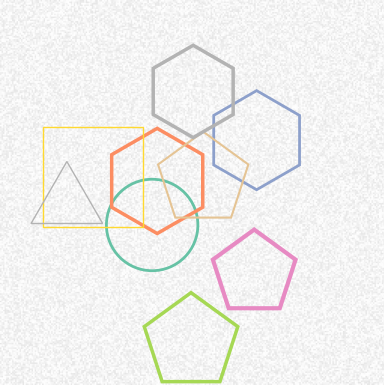[{"shape": "circle", "thickness": 2, "radius": 0.59, "center": [0.395, 0.416]}, {"shape": "hexagon", "thickness": 2.5, "radius": 0.68, "center": [0.408, 0.53]}, {"shape": "hexagon", "thickness": 2, "radius": 0.64, "center": [0.667, 0.636]}, {"shape": "pentagon", "thickness": 3, "radius": 0.56, "center": [0.66, 0.291]}, {"shape": "pentagon", "thickness": 2.5, "radius": 0.64, "center": [0.496, 0.112]}, {"shape": "square", "thickness": 1, "radius": 0.65, "center": [0.241, 0.54]}, {"shape": "pentagon", "thickness": 1.5, "radius": 0.62, "center": [0.528, 0.535]}, {"shape": "triangle", "thickness": 1, "radius": 0.54, "center": [0.174, 0.473]}, {"shape": "hexagon", "thickness": 2.5, "radius": 0.6, "center": [0.502, 0.763]}]